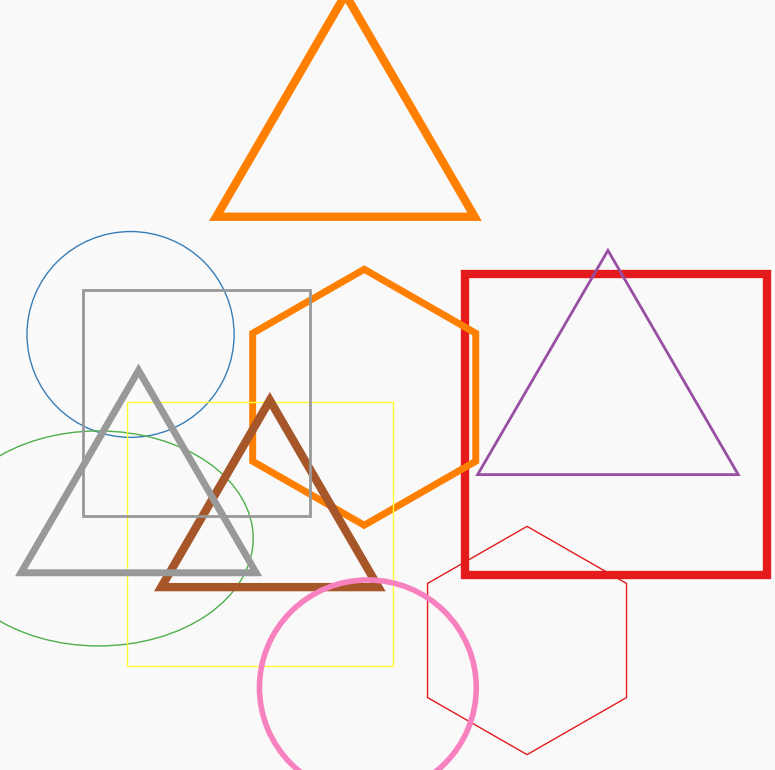[{"shape": "square", "thickness": 3, "radius": 0.98, "center": [0.795, 0.448]}, {"shape": "hexagon", "thickness": 0.5, "radius": 0.74, "center": [0.68, 0.168]}, {"shape": "circle", "thickness": 0.5, "radius": 0.67, "center": [0.168, 0.566]}, {"shape": "oval", "thickness": 0.5, "radius": 1.0, "center": [0.127, 0.301]}, {"shape": "triangle", "thickness": 1, "radius": 0.97, "center": [0.784, 0.481]}, {"shape": "triangle", "thickness": 3, "radius": 0.96, "center": [0.446, 0.815]}, {"shape": "hexagon", "thickness": 2.5, "radius": 0.83, "center": [0.47, 0.484]}, {"shape": "square", "thickness": 0.5, "radius": 0.86, "center": [0.336, 0.306]}, {"shape": "triangle", "thickness": 3, "radius": 0.81, "center": [0.348, 0.318]}, {"shape": "circle", "thickness": 2, "radius": 0.7, "center": [0.475, 0.107]}, {"shape": "square", "thickness": 1, "radius": 0.73, "center": [0.254, 0.477]}, {"shape": "triangle", "thickness": 2.5, "radius": 0.88, "center": [0.179, 0.344]}]